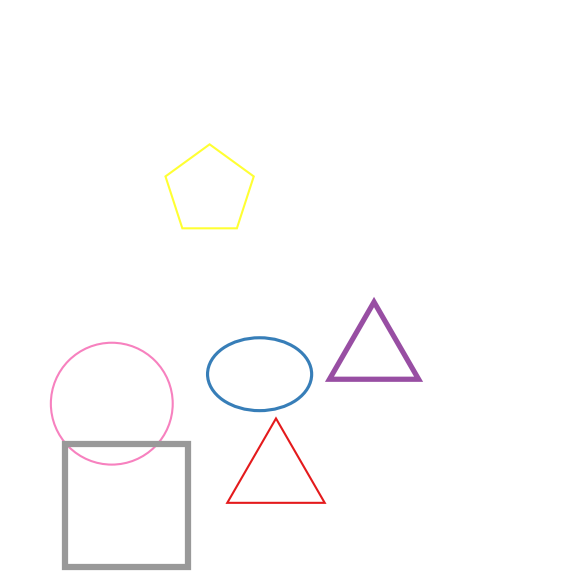[{"shape": "triangle", "thickness": 1, "radius": 0.49, "center": [0.478, 0.177]}, {"shape": "oval", "thickness": 1.5, "radius": 0.45, "center": [0.45, 0.351]}, {"shape": "triangle", "thickness": 2.5, "radius": 0.45, "center": [0.648, 0.387]}, {"shape": "pentagon", "thickness": 1, "radius": 0.4, "center": [0.363, 0.669]}, {"shape": "circle", "thickness": 1, "radius": 0.53, "center": [0.194, 0.3]}, {"shape": "square", "thickness": 3, "radius": 0.53, "center": [0.22, 0.123]}]